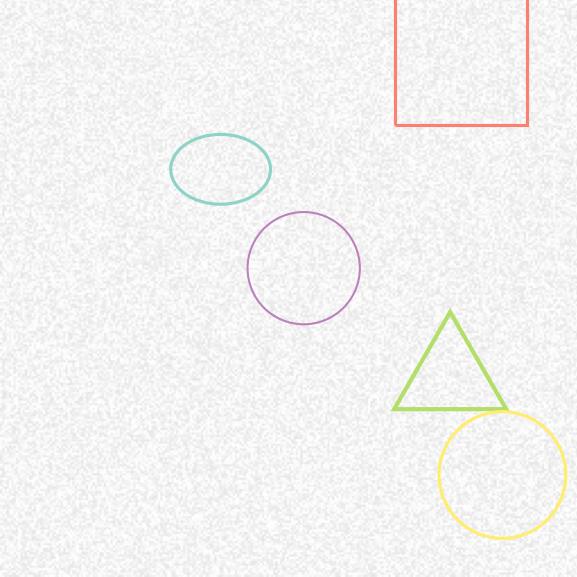[{"shape": "oval", "thickness": 1.5, "radius": 0.43, "center": [0.382, 0.706]}, {"shape": "square", "thickness": 1.5, "radius": 0.57, "center": [0.798, 0.896]}, {"shape": "triangle", "thickness": 2, "radius": 0.56, "center": [0.78, 0.347]}, {"shape": "circle", "thickness": 1, "radius": 0.49, "center": [0.526, 0.535]}, {"shape": "circle", "thickness": 1.5, "radius": 0.55, "center": [0.87, 0.177]}]